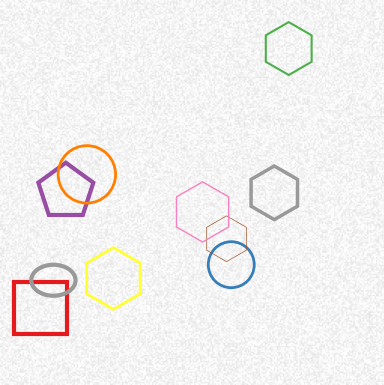[{"shape": "square", "thickness": 3, "radius": 0.34, "center": [0.106, 0.2]}, {"shape": "circle", "thickness": 2, "radius": 0.3, "center": [0.601, 0.312]}, {"shape": "hexagon", "thickness": 1.5, "radius": 0.34, "center": [0.75, 0.874]}, {"shape": "pentagon", "thickness": 3, "radius": 0.38, "center": [0.171, 0.502]}, {"shape": "circle", "thickness": 2, "radius": 0.37, "center": [0.226, 0.547]}, {"shape": "hexagon", "thickness": 2, "radius": 0.4, "center": [0.295, 0.277]}, {"shape": "hexagon", "thickness": 0.5, "radius": 0.3, "center": [0.588, 0.38]}, {"shape": "hexagon", "thickness": 1, "radius": 0.39, "center": [0.526, 0.45]}, {"shape": "oval", "thickness": 3, "radius": 0.29, "center": [0.139, 0.272]}, {"shape": "hexagon", "thickness": 2.5, "radius": 0.35, "center": [0.712, 0.499]}]